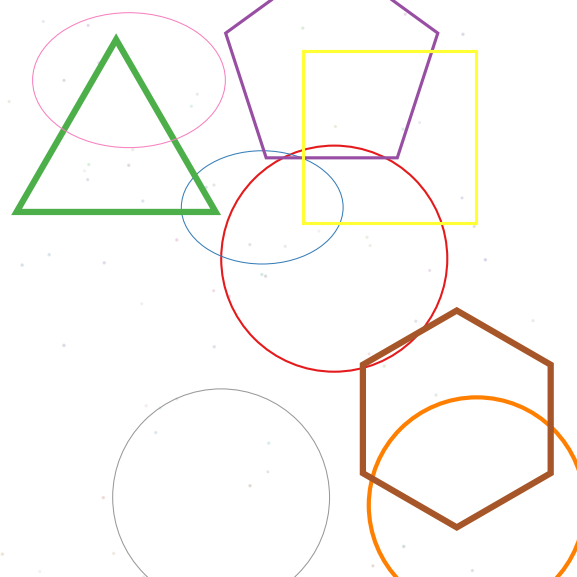[{"shape": "circle", "thickness": 1, "radius": 0.98, "center": [0.579, 0.551]}, {"shape": "oval", "thickness": 0.5, "radius": 0.7, "center": [0.454, 0.64]}, {"shape": "triangle", "thickness": 3, "radius": 1.0, "center": [0.201, 0.732]}, {"shape": "pentagon", "thickness": 1.5, "radius": 0.97, "center": [0.574, 0.882]}, {"shape": "circle", "thickness": 2, "radius": 0.93, "center": [0.826, 0.124]}, {"shape": "square", "thickness": 1.5, "radius": 0.75, "center": [0.674, 0.762]}, {"shape": "hexagon", "thickness": 3, "radius": 0.94, "center": [0.791, 0.274]}, {"shape": "oval", "thickness": 0.5, "radius": 0.83, "center": [0.223, 0.86]}, {"shape": "circle", "thickness": 0.5, "radius": 0.94, "center": [0.383, 0.138]}]